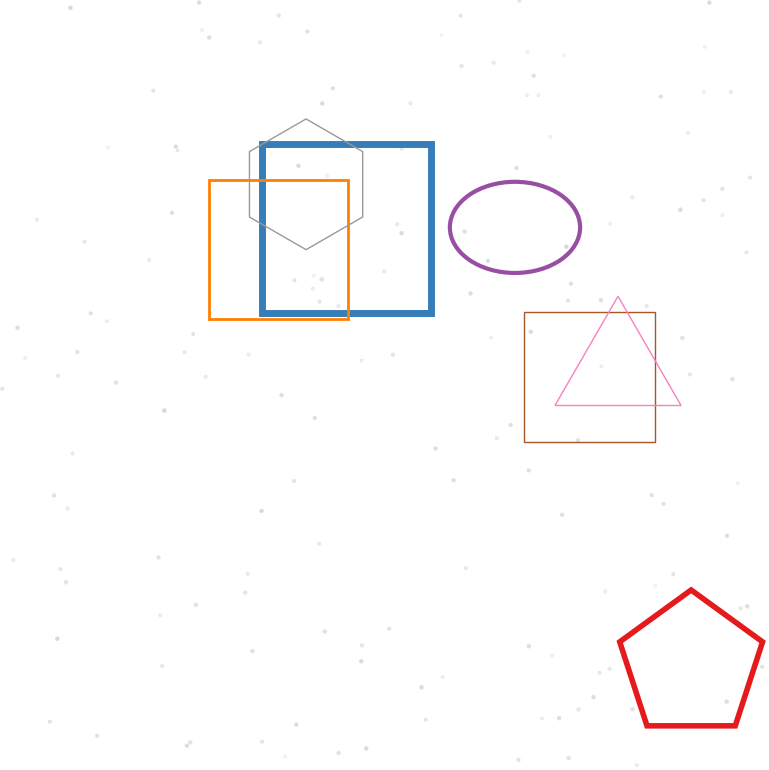[{"shape": "pentagon", "thickness": 2, "radius": 0.49, "center": [0.898, 0.136]}, {"shape": "square", "thickness": 2.5, "radius": 0.55, "center": [0.45, 0.703]}, {"shape": "oval", "thickness": 1.5, "radius": 0.42, "center": [0.669, 0.705]}, {"shape": "square", "thickness": 1, "radius": 0.45, "center": [0.361, 0.676]}, {"shape": "square", "thickness": 0.5, "radius": 0.42, "center": [0.766, 0.511]}, {"shape": "triangle", "thickness": 0.5, "radius": 0.47, "center": [0.803, 0.521]}, {"shape": "hexagon", "thickness": 0.5, "radius": 0.42, "center": [0.397, 0.761]}]